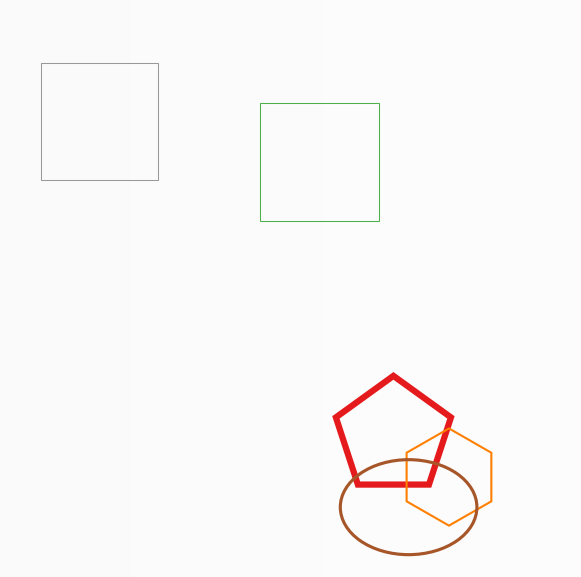[{"shape": "pentagon", "thickness": 3, "radius": 0.52, "center": [0.677, 0.244]}, {"shape": "square", "thickness": 0.5, "radius": 0.51, "center": [0.55, 0.718]}, {"shape": "hexagon", "thickness": 1, "radius": 0.42, "center": [0.772, 0.173]}, {"shape": "oval", "thickness": 1.5, "radius": 0.59, "center": [0.703, 0.121]}, {"shape": "square", "thickness": 0.5, "radius": 0.5, "center": [0.171, 0.789]}]